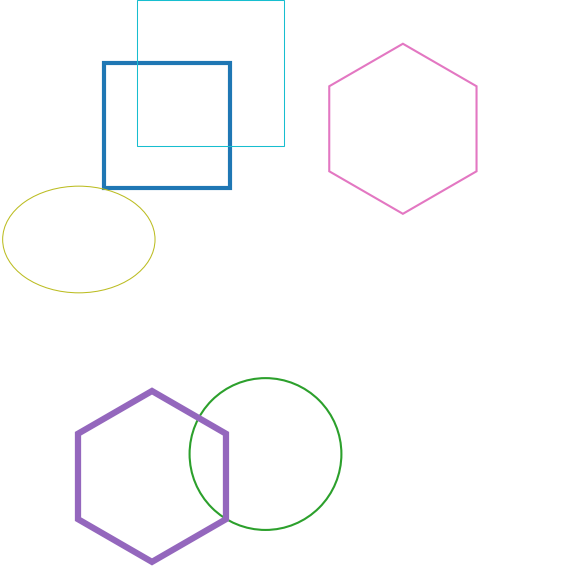[{"shape": "square", "thickness": 2, "radius": 0.54, "center": [0.289, 0.782]}, {"shape": "circle", "thickness": 1, "radius": 0.66, "center": [0.46, 0.213]}, {"shape": "hexagon", "thickness": 3, "radius": 0.74, "center": [0.263, 0.174]}, {"shape": "hexagon", "thickness": 1, "radius": 0.74, "center": [0.698, 0.776]}, {"shape": "oval", "thickness": 0.5, "radius": 0.66, "center": [0.137, 0.584]}, {"shape": "square", "thickness": 0.5, "radius": 0.63, "center": [0.364, 0.873]}]